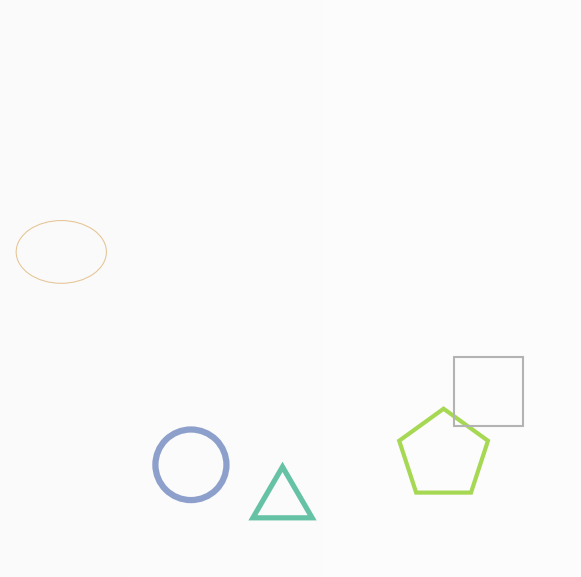[{"shape": "triangle", "thickness": 2.5, "radius": 0.29, "center": [0.486, 0.132]}, {"shape": "circle", "thickness": 3, "radius": 0.31, "center": [0.328, 0.194]}, {"shape": "pentagon", "thickness": 2, "radius": 0.4, "center": [0.763, 0.211]}, {"shape": "oval", "thickness": 0.5, "radius": 0.39, "center": [0.105, 0.563]}, {"shape": "square", "thickness": 1, "radius": 0.3, "center": [0.84, 0.321]}]